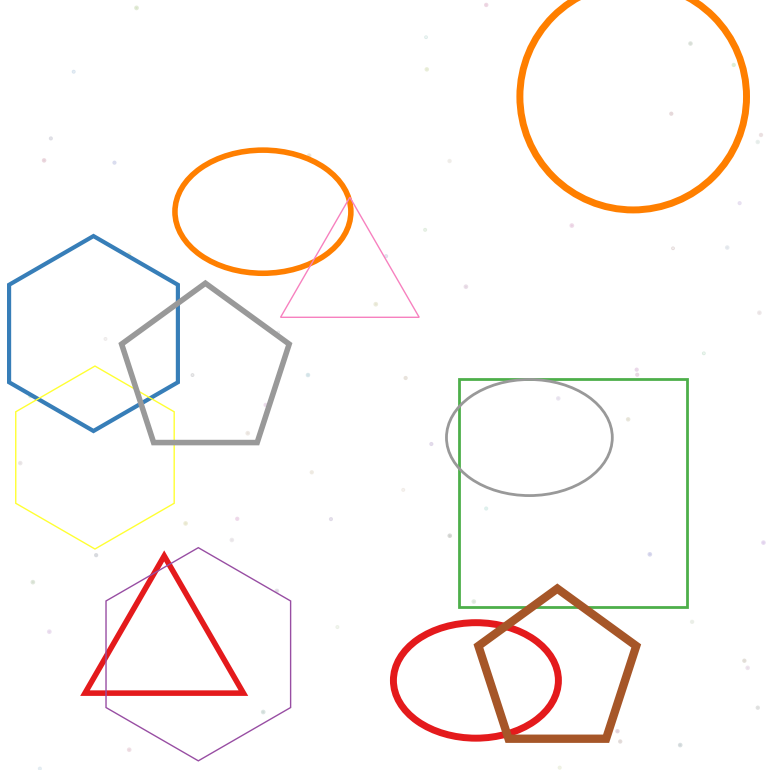[{"shape": "oval", "thickness": 2.5, "radius": 0.54, "center": [0.618, 0.116]}, {"shape": "triangle", "thickness": 2, "radius": 0.59, "center": [0.213, 0.159]}, {"shape": "hexagon", "thickness": 1.5, "radius": 0.63, "center": [0.121, 0.567]}, {"shape": "square", "thickness": 1, "radius": 0.74, "center": [0.744, 0.359]}, {"shape": "hexagon", "thickness": 0.5, "radius": 0.69, "center": [0.258, 0.15]}, {"shape": "oval", "thickness": 2, "radius": 0.57, "center": [0.341, 0.725]}, {"shape": "circle", "thickness": 2.5, "radius": 0.74, "center": [0.822, 0.875]}, {"shape": "hexagon", "thickness": 0.5, "radius": 0.59, "center": [0.123, 0.406]}, {"shape": "pentagon", "thickness": 3, "radius": 0.54, "center": [0.724, 0.128]}, {"shape": "triangle", "thickness": 0.5, "radius": 0.52, "center": [0.454, 0.64]}, {"shape": "oval", "thickness": 1, "radius": 0.54, "center": [0.688, 0.432]}, {"shape": "pentagon", "thickness": 2, "radius": 0.57, "center": [0.267, 0.518]}]